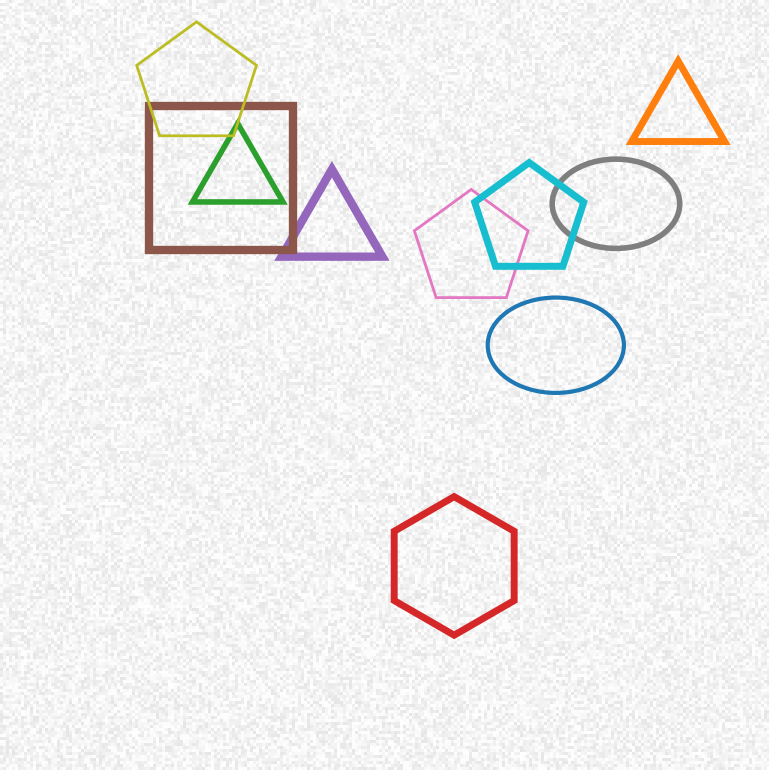[{"shape": "oval", "thickness": 1.5, "radius": 0.44, "center": [0.722, 0.552]}, {"shape": "triangle", "thickness": 2.5, "radius": 0.35, "center": [0.881, 0.851]}, {"shape": "triangle", "thickness": 2, "radius": 0.34, "center": [0.309, 0.772]}, {"shape": "hexagon", "thickness": 2.5, "radius": 0.45, "center": [0.59, 0.265]}, {"shape": "triangle", "thickness": 3, "radius": 0.38, "center": [0.431, 0.705]}, {"shape": "square", "thickness": 3, "radius": 0.47, "center": [0.287, 0.768]}, {"shape": "pentagon", "thickness": 1, "radius": 0.39, "center": [0.612, 0.676]}, {"shape": "oval", "thickness": 2, "radius": 0.41, "center": [0.8, 0.735]}, {"shape": "pentagon", "thickness": 1, "radius": 0.41, "center": [0.255, 0.89]}, {"shape": "pentagon", "thickness": 2.5, "radius": 0.37, "center": [0.687, 0.714]}]